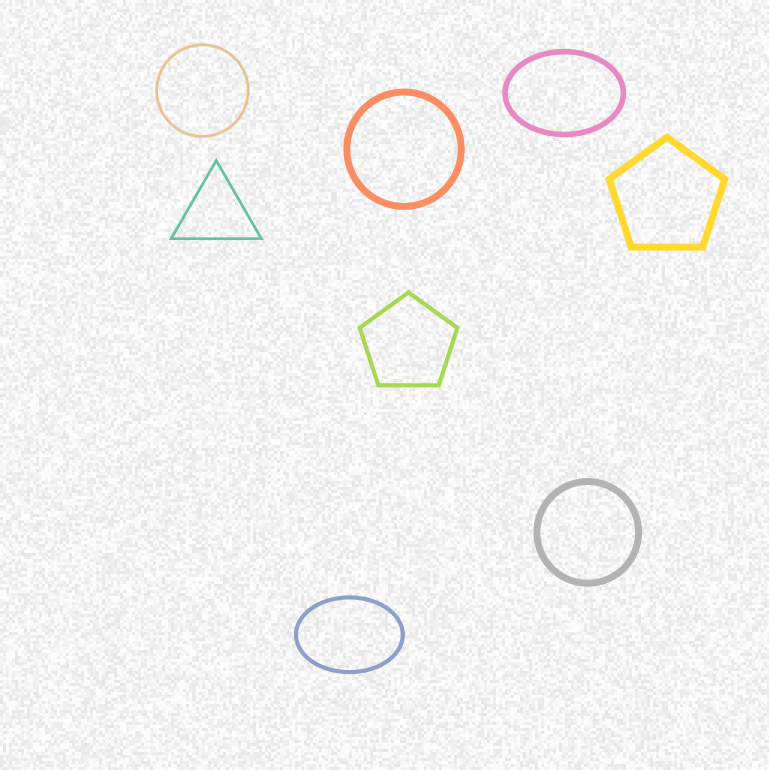[{"shape": "triangle", "thickness": 1, "radius": 0.34, "center": [0.281, 0.724]}, {"shape": "circle", "thickness": 2.5, "radius": 0.37, "center": [0.525, 0.806]}, {"shape": "oval", "thickness": 1.5, "radius": 0.35, "center": [0.454, 0.176]}, {"shape": "oval", "thickness": 2, "radius": 0.38, "center": [0.733, 0.879]}, {"shape": "pentagon", "thickness": 1.5, "radius": 0.33, "center": [0.531, 0.554]}, {"shape": "pentagon", "thickness": 2.5, "radius": 0.39, "center": [0.866, 0.743]}, {"shape": "circle", "thickness": 1, "radius": 0.3, "center": [0.263, 0.882]}, {"shape": "circle", "thickness": 2.5, "radius": 0.33, "center": [0.763, 0.309]}]